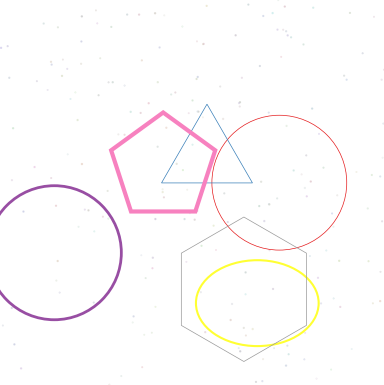[{"shape": "circle", "thickness": 0.5, "radius": 0.88, "center": [0.725, 0.526]}, {"shape": "triangle", "thickness": 0.5, "radius": 0.68, "center": [0.538, 0.593]}, {"shape": "circle", "thickness": 2, "radius": 0.87, "center": [0.141, 0.344]}, {"shape": "oval", "thickness": 1.5, "radius": 0.8, "center": [0.668, 0.213]}, {"shape": "pentagon", "thickness": 3, "radius": 0.71, "center": [0.424, 0.566]}, {"shape": "hexagon", "thickness": 0.5, "radius": 0.94, "center": [0.633, 0.249]}]